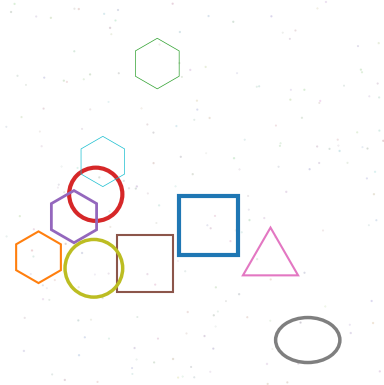[{"shape": "square", "thickness": 3, "radius": 0.38, "center": [0.541, 0.414]}, {"shape": "hexagon", "thickness": 1.5, "radius": 0.34, "center": [0.1, 0.332]}, {"shape": "hexagon", "thickness": 0.5, "radius": 0.33, "center": [0.409, 0.835]}, {"shape": "circle", "thickness": 3, "radius": 0.35, "center": [0.249, 0.495]}, {"shape": "hexagon", "thickness": 2, "radius": 0.34, "center": [0.192, 0.437]}, {"shape": "square", "thickness": 1.5, "radius": 0.37, "center": [0.377, 0.316]}, {"shape": "triangle", "thickness": 1.5, "radius": 0.41, "center": [0.703, 0.326]}, {"shape": "oval", "thickness": 2.5, "radius": 0.42, "center": [0.799, 0.117]}, {"shape": "circle", "thickness": 2.5, "radius": 0.37, "center": [0.244, 0.303]}, {"shape": "hexagon", "thickness": 0.5, "radius": 0.33, "center": [0.267, 0.581]}]